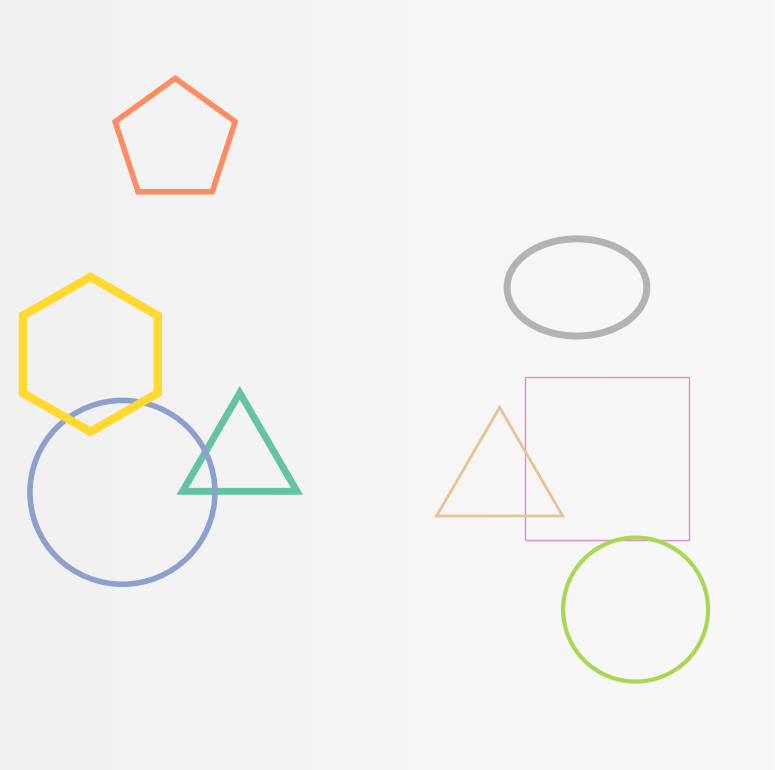[{"shape": "triangle", "thickness": 2.5, "radius": 0.43, "center": [0.309, 0.405]}, {"shape": "pentagon", "thickness": 2, "radius": 0.41, "center": [0.226, 0.817]}, {"shape": "circle", "thickness": 2, "radius": 0.6, "center": [0.158, 0.361]}, {"shape": "square", "thickness": 0.5, "radius": 0.53, "center": [0.784, 0.405]}, {"shape": "circle", "thickness": 1.5, "radius": 0.47, "center": [0.82, 0.208]}, {"shape": "hexagon", "thickness": 3, "radius": 0.5, "center": [0.117, 0.54]}, {"shape": "triangle", "thickness": 1, "radius": 0.47, "center": [0.645, 0.377]}, {"shape": "oval", "thickness": 2.5, "radius": 0.45, "center": [0.744, 0.627]}]